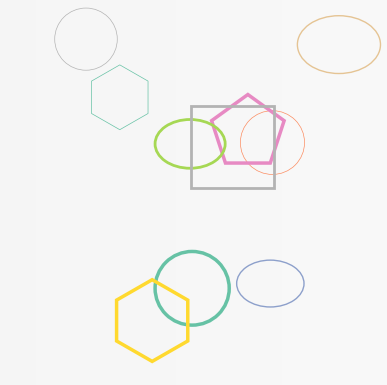[{"shape": "circle", "thickness": 2.5, "radius": 0.48, "center": [0.496, 0.251]}, {"shape": "hexagon", "thickness": 0.5, "radius": 0.42, "center": [0.309, 0.747]}, {"shape": "circle", "thickness": 0.5, "radius": 0.41, "center": [0.703, 0.63]}, {"shape": "oval", "thickness": 1, "radius": 0.43, "center": [0.698, 0.264]}, {"shape": "pentagon", "thickness": 2.5, "radius": 0.49, "center": [0.64, 0.656]}, {"shape": "oval", "thickness": 2, "radius": 0.45, "center": [0.491, 0.626]}, {"shape": "hexagon", "thickness": 2.5, "radius": 0.53, "center": [0.393, 0.167]}, {"shape": "oval", "thickness": 1, "radius": 0.54, "center": [0.875, 0.884]}, {"shape": "circle", "thickness": 0.5, "radius": 0.4, "center": [0.222, 0.898]}, {"shape": "square", "thickness": 2, "radius": 0.53, "center": [0.6, 0.619]}]